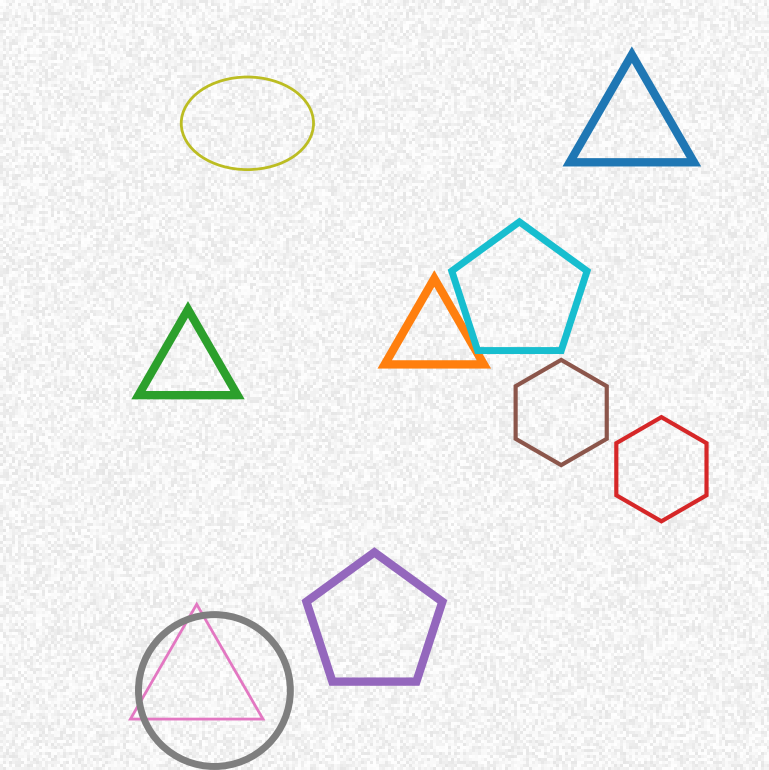[{"shape": "triangle", "thickness": 3, "radius": 0.47, "center": [0.821, 0.836]}, {"shape": "triangle", "thickness": 3, "radius": 0.37, "center": [0.564, 0.564]}, {"shape": "triangle", "thickness": 3, "radius": 0.37, "center": [0.244, 0.524]}, {"shape": "hexagon", "thickness": 1.5, "radius": 0.34, "center": [0.859, 0.391]}, {"shape": "pentagon", "thickness": 3, "radius": 0.46, "center": [0.486, 0.19]}, {"shape": "hexagon", "thickness": 1.5, "radius": 0.34, "center": [0.729, 0.464]}, {"shape": "triangle", "thickness": 1, "radius": 0.5, "center": [0.255, 0.116]}, {"shape": "circle", "thickness": 2.5, "radius": 0.49, "center": [0.278, 0.103]}, {"shape": "oval", "thickness": 1, "radius": 0.43, "center": [0.321, 0.84]}, {"shape": "pentagon", "thickness": 2.5, "radius": 0.46, "center": [0.675, 0.619]}]